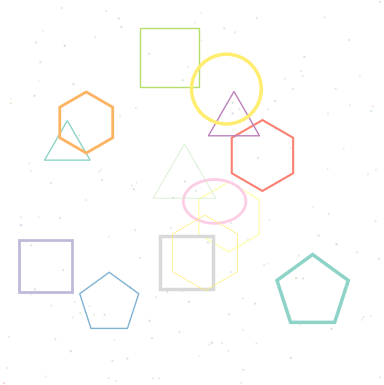[{"shape": "triangle", "thickness": 1, "radius": 0.34, "center": [0.175, 0.618]}, {"shape": "pentagon", "thickness": 2.5, "radius": 0.49, "center": [0.812, 0.242]}, {"shape": "hexagon", "thickness": 1, "radius": 0.45, "center": [0.595, 0.437]}, {"shape": "square", "thickness": 2, "radius": 0.34, "center": [0.118, 0.308]}, {"shape": "hexagon", "thickness": 1.5, "radius": 0.46, "center": [0.682, 0.596]}, {"shape": "pentagon", "thickness": 1, "radius": 0.4, "center": [0.284, 0.212]}, {"shape": "hexagon", "thickness": 2, "radius": 0.4, "center": [0.224, 0.682]}, {"shape": "square", "thickness": 1, "radius": 0.39, "center": [0.44, 0.851]}, {"shape": "oval", "thickness": 2, "radius": 0.41, "center": [0.558, 0.477]}, {"shape": "square", "thickness": 2.5, "radius": 0.34, "center": [0.485, 0.318]}, {"shape": "triangle", "thickness": 1, "radius": 0.38, "center": [0.608, 0.686]}, {"shape": "triangle", "thickness": 0.5, "radius": 0.47, "center": [0.479, 0.532]}, {"shape": "hexagon", "thickness": 0.5, "radius": 0.49, "center": [0.532, 0.343]}, {"shape": "circle", "thickness": 2.5, "radius": 0.45, "center": [0.588, 0.769]}]